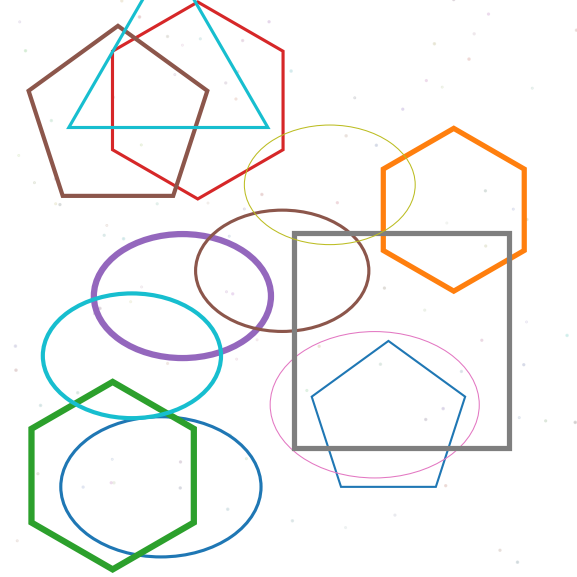[{"shape": "oval", "thickness": 1.5, "radius": 0.87, "center": [0.279, 0.156]}, {"shape": "pentagon", "thickness": 1, "radius": 0.7, "center": [0.673, 0.269]}, {"shape": "hexagon", "thickness": 2.5, "radius": 0.7, "center": [0.786, 0.636]}, {"shape": "hexagon", "thickness": 3, "radius": 0.81, "center": [0.195, 0.175]}, {"shape": "hexagon", "thickness": 1.5, "radius": 0.85, "center": [0.342, 0.825]}, {"shape": "oval", "thickness": 3, "radius": 0.77, "center": [0.316, 0.486]}, {"shape": "pentagon", "thickness": 2, "radius": 0.81, "center": [0.204, 0.792]}, {"shape": "oval", "thickness": 1.5, "radius": 0.75, "center": [0.489, 0.53]}, {"shape": "oval", "thickness": 0.5, "radius": 0.91, "center": [0.649, 0.298]}, {"shape": "square", "thickness": 2.5, "radius": 0.93, "center": [0.696, 0.409]}, {"shape": "oval", "thickness": 0.5, "radius": 0.74, "center": [0.571, 0.679]}, {"shape": "oval", "thickness": 2, "radius": 0.77, "center": [0.228, 0.383]}, {"shape": "triangle", "thickness": 1.5, "radius": 0.99, "center": [0.291, 0.878]}]